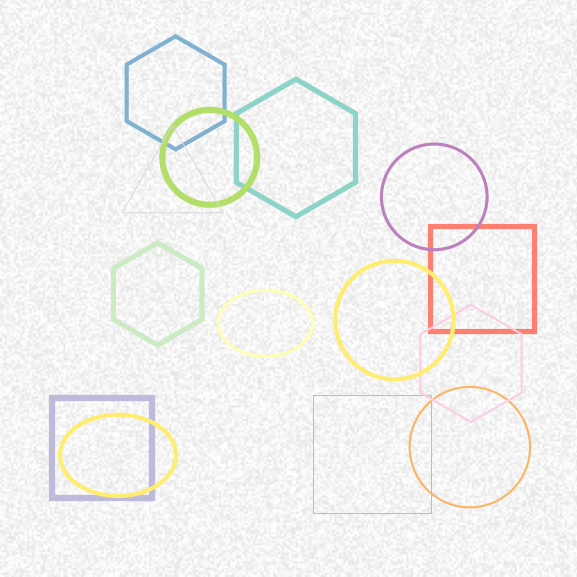[{"shape": "square", "thickness": 0.5, "radius": 0.51, "center": [0.645, 0.213]}, {"shape": "hexagon", "thickness": 2.5, "radius": 0.6, "center": [0.512, 0.743]}, {"shape": "oval", "thickness": 1.5, "radius": 0.41, "center": [0.46, 0.439]}, {"shape": "square", "thickness": 3, "radius": 0.43, "center": [0.177, 0.223]}, {"shape": "square", "thickness": 2.5, "radius": 0.45, "center": [0.835, 0.517]}, {"shape": "hexagon", "thickness": 2, "radius": 0.49, "center": [0.304, 0.838]}, {"shape": "circle", "thickness": 1, "radius": 0.52, "center": [0.814, 0.225]}, {"shape": "circle", "thickness": 3, "radius": 0.41, "center": [0.363, 0.727]}, {"shape": "hexagon", "thickness": 1, "radius": 0.51, "center": [0.816, 0.37]}, {"shape": "triangle", "thickness": 0.5, "radius": 0.51, "center": [0.299, 0.681]}, {"shape": "circle", "thickness": 1.5, "radius": 0.46, "center": [0.752, 0.658]}, {"shape": "hexagon", "thickness": 2.5, "radius": 0.44, "center": [0.273, 0.49]}, {"shape": "oval", "thickness": 2, "radius": 0.5, "center": [0.204, 0.211]}, {"shape": "circle", "thickness": 2, "radius": 0.51, "center": [0.683, 0.445]}]